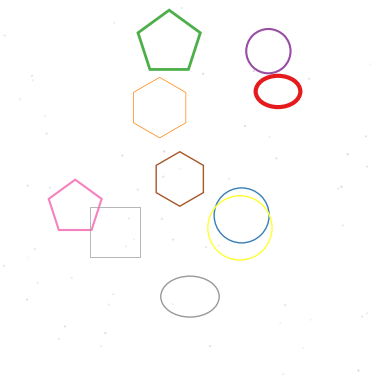[{"shape": "oval", "thickness": 3, "radius": 0.29, "center": [0.722, 0.762]}, {"shape": "circle", "thickness": 1, "radius": 0.36, "center": [0.628, 0.441]}, {"shape": "pentagon", "thickness": 2, "radius": 0.43, "center": [0.439, 0.888]}, {"shape": "circle", "thickness": 1.5, "radius": 0.29, "center": [0.697, 0.867]}, {"shape": "hexagon", "thickness": 0.5, "radius": 0.39, "center": [0.415, 0.721]}, {"shape": "circle", "thickness": 1, "radius": 0.42, "center": [0.623, 0.408]}, {"shape": "hexagon", "thickness": 1, "radius": 0.35, "center": [0.467, 0.535]}, {"shape": "pentagon", "thickness": 1.5, "radius": 0.36, "center": [0.195, 0.461]}, {"shape": "square", "thickness": 0.5, "radius": 0.32, "center": [0.299, 0.397]}, {"shape": "oval", "thickness": 1, "radius": 0.38, "center": [0.493, 0.23]}]